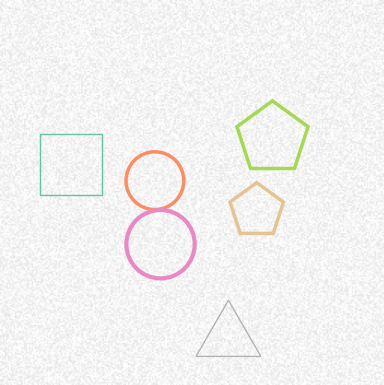[{"shape": "square", "thickness": 1, "radius": 0.4, "center": [0.184, 0.573]}, {"shape": "circle", "thickness": 2.5, "radius": 0.38, "center": [0.402, 0.531]}, {"shape": "circle", "thickness": 3, "radius": 0.44, "center": [0.417, 0.366]}, {"shape": "pentagon", "thickness": 2.5, "radius": 0.49, "center": [0.708, 0.641]}, {"shape": "pentagon", "thickness": 2.5, "radius": 0.36, "center": [0.667, 0.453]}, {"shape": "triangle", "thickness": 1, "radius": 0.49, "center": [0.593, 0.123]}]